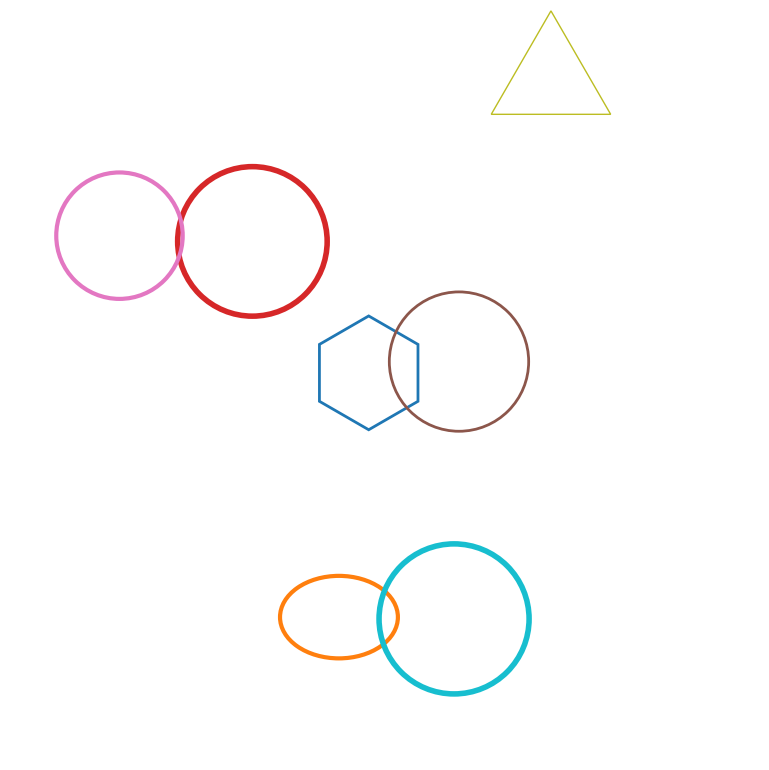[{"shape": "hexagon", "thickness": 1, "radius": 0.37, "center": [0.479, 0.516]}, {"shape": "oval", "thickness": 1.5, "radius": 0.38, "center": [0.44, 0.199]}, {"shape": "circle", "thickness": 2, "radius": 0.49, "center": [0.328, 0.686]}, {"shape": "circle", "thickness": 1, "radius": 0.45, "center": [0.596, 0.53]}, {"shape": "circle", "thickness": 1.5, "radius": 0.41, "center": [0.155, 0.694]}, {"shape": "triangle", "thickness": 0.5, "radius": 0.45, "center": [0.716, 0.896]}, {"shape": "circle", "thickness": 2, "radius": 0.49, "center": [0.59, 0.196]}]